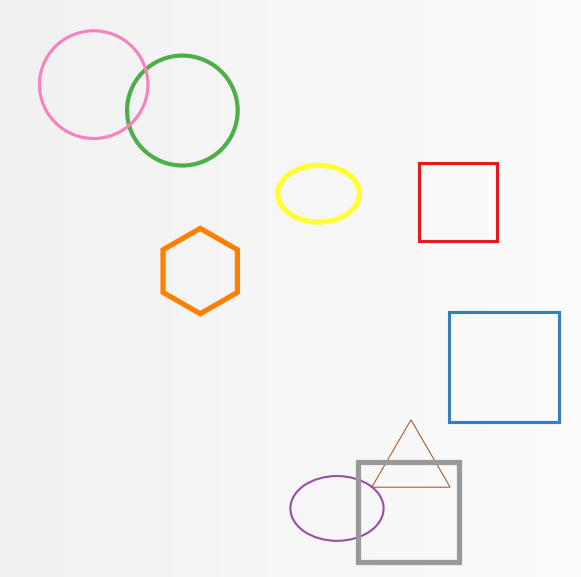[{"shape": "square", "thickness": 1.5, "radius": 0.34, "center": [0.788, 0.649]}, {"shape": "square", "thickness": 1.5, "radius": 0.47, "center": [0.867, 0.363]}, {"shape": "circle", "thickness": 2, "radius": 0.48, "center": [0.314, 0.808]}, {"shape": "oval", "thickness": 1, "radius": 0.4, "center": [0.58, 0.119]}, {"shape": "hexagon", "thickness": 2.5, "radius": 0.37, "center": [0.344, 0.53]}, {"shape": "oval", "thickness": 2.5, "radius": 0.35, "center": [0.548, 0.664]}, {"shape": "triangle", "thickness": 0.5, "radius": 0.39, "center": [0.707, 0.194]}, {"shape": "circle", "thickness": 1.5, "radius": 0.47, "center": [0.161, 0.853]}, {"shape": "square", "thickness": 2.5, "radius": 0.43, "center": [0.703, 0.113]}]